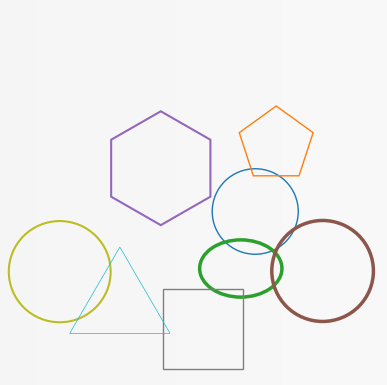[{"shape": "circle", "thickness": 1, "radius": 0.56, "center": [0.659, 0.451]}, {"shape": "pentagon", "thickness": 1, "radius": 0.5, "center": [0.713, 0.624]}, {"shape": "oval", "thickness": 2.5, "radius": 0.53, "center": [0.621, 0.303]}, {"shape": "hexagon", "thickness": 1.5, "radius": 0.74, "center": [0.415, 0.563]}, {"shape": "circle", "thickness": 2.5, "radius": 0.66, "center": [0.833, 0.296]}, {"shape": "square", "thickness": 1, "radius": 0.52, "center": [0.523, 0.146]}, {"shape": "circle", "thickness": 1.5, "radius": 0.66, "center": [0.154, 0.294]}, {"shape": "triangle", "thickness": 0.5, "radius": 0.75, "center": [0.309, 0.209]}]